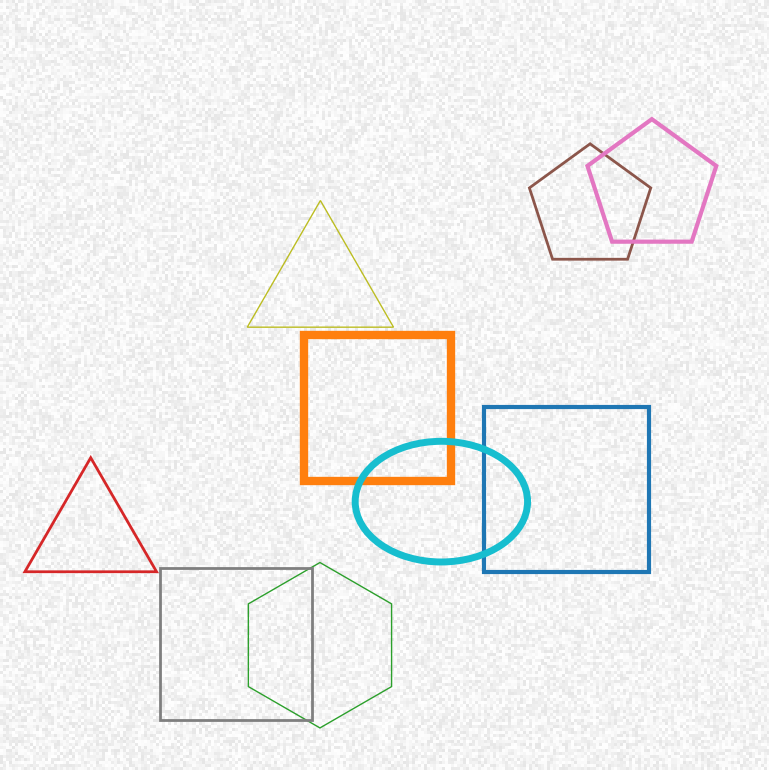[{"shape": "square", "thickness": 1.5, "radius": 0.53, "center": [0.736, 0.365]}, {"shape": "square", "thickness": 3, "radius": 0.48, "center": [0.491, 0.47]}, {"shape": "hexagon", "thickness": 0.5, "radius": 0.54, "center": [0.416, 0.162]}, {"shape": "triangle", "thickness": 1, "radius": 0.49, "center": [0.118, 0.307]}, {"shape": "pentagon", "thickness": 1, "radius": 0.41, "center": [0.766, 0.73]}, {"shape": "pentagon", "thickness": 1.5, "radius": 0.44, "center": [0.847, 0.757]}, {"shape": "square", "thickness": 1, "radius": 0.49, "center": [0.307, 0.163]}, {"shape": "triangle", "thickness": 0.5, "radius": 0.55, "center": [0.416, 0.63]}, {"shape": "oval", "thickness": 2.5, "radius": 0.56, "center": [0.573, 0.349]}]